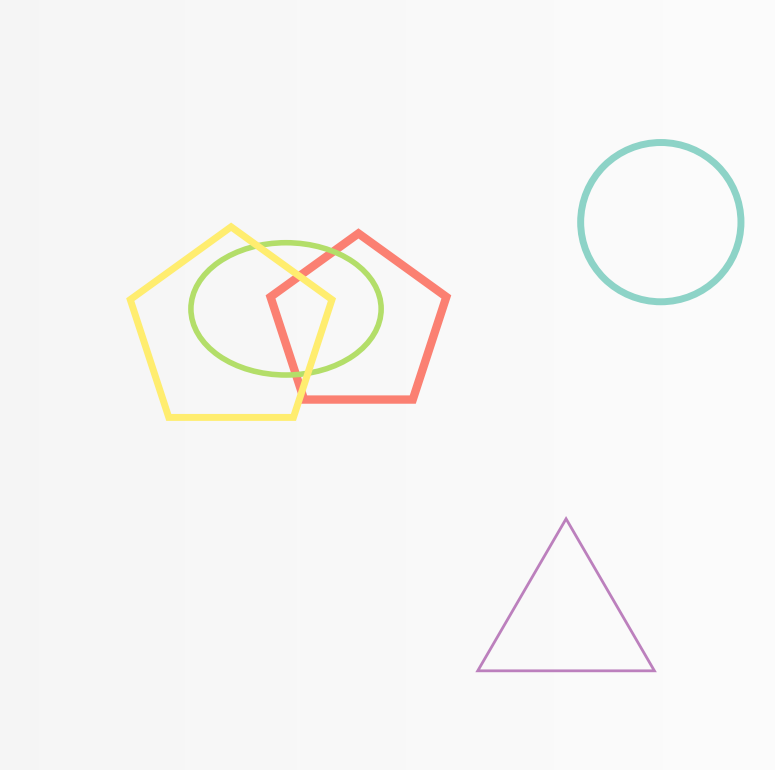[{"shape": "circle", "thickness": 2.5, "radius": 0.52, "center": [0.853, 0.711]}, {"shape": "pentagon", "thickness": 3, "radius": 0.6, "center": [0.463, 0.578]}, {"shape": "oval", "thickness": 2, "radius": 0.61, "center": [0.369, 0.599]}, {"shape": "triangle", "thickness": 1, "radius": 0.66, "center": [0.73, 0.195]}, {"shape": "pentagon", "thickness": 2.5, "radius": 0.68, "center": [0.298, 0.569]}]